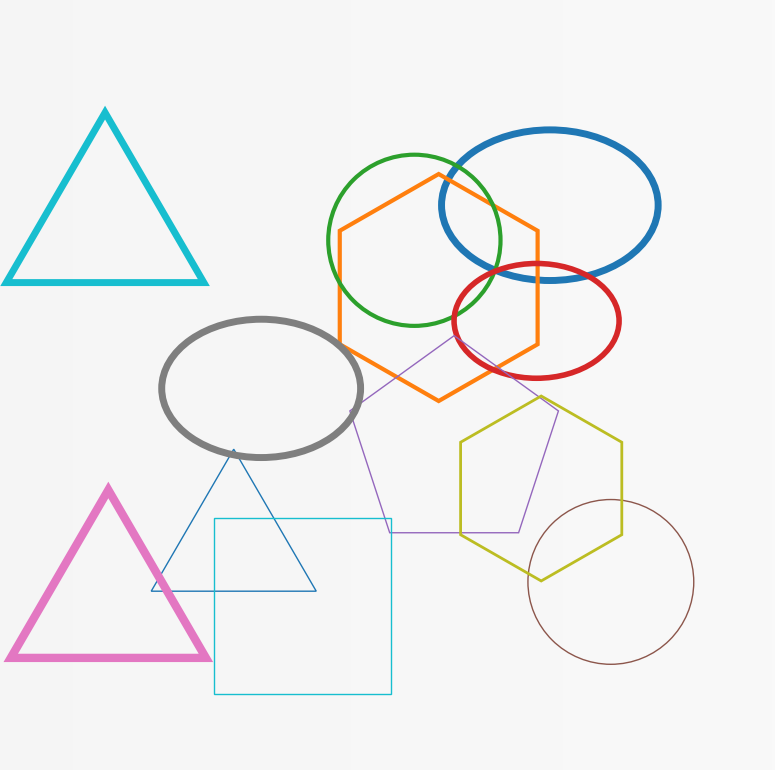[{"shape": "triangle", "thickness": 0.5, "radius": 0.61, "center": [0.302, 0.294]}, {"shape": "oval", "thickness": 2.5, "radius": 0.7, "center": [0.709, 0.734]}, {"shape": "hexagon", "thickness": 1.5, "radius": 0.74, "center": [0.566, 0.627]}, {"shape": "circle", "thickness": 1.5, "radius": 0.56, "center": [0.535, 0.688]}, {"shape": "oval", "thickness": 2, "radius": 0.53, "center": [0.692, 0.583]}, {"shape": "pentagon", "thickness": 0.5, "radius": 0.71, "center": [0.586, 0.423]}, {"shape": "circle", "thickness": 0.5, "radius": 0.53, "center": [0.788, 0.244]}, {"shape": "triangle", "thickness": 3, "radius": 0.73, "center": [0.14, 0.218]}, {"shape": "oval", "thickness": 2.5, "radius": 0.64, "center": [0.337, 0.496]}, {"shape": "hexagon", "thickness": 1, "radius": 0.6, "center": [0.698, 0.366]}, {"shape": "square", "thickness": 0.5, "radius": 0.57, "center": [0.391, 0.213]}, {"shape": "triangle", "thickness": 2.5, "radius": 0.74, "center": [0.136, 0.707]}]